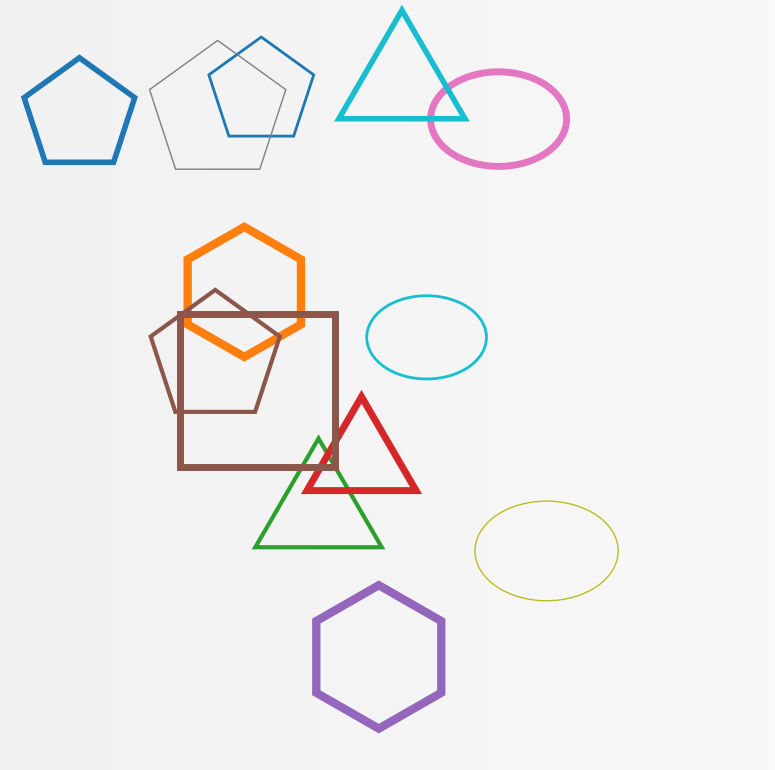[{"shape": "pentagon", "thickness": 1, "radius": 0.36, "center": [0.337, 0.881]}, {"shape": "pentagon", "thickness": 2, "radius": 0.38, "center": [0.102, 0.85]}, {"shape": "hexagon", "thickness": 3, "radius": 0.42, "center": [0.315, 0.621]}, {"shape": "triangle", "thickness": 1.5, "radius": 0.47, "center": [0.411, 0.336]}, {"shape": "triangle", "thickness": 2.5, "radius": 0.41, "center": [0.466, 0.404]}, {"shape": "hexagon", "thickness": 3, "radius": 0.47, "center": [0.489, 0.147]}, {"shape": "pentagon", "thickness": 1.5, "radius": 0.44, "center": [0.278, 0.536]}, {"shape": "square", "thickness": 2.5, "radius": 0.5, "center": [0.332, 0.493]}, {"shape": "oval", "thickness": 2.5, "radius": 0.44, "center": [0.643, 0.845]}, {"shape": "pentagon", "thickness": 0.5, "radius": 0.46, "center": [0.281, 0.855]}, {"shape": "oval", "thickness": 0.5, "radius": 0.46, "center": [0.705, 0.285]}, {"shape": "triangle", "thickness": 2, "radius": 0.47, "center": [0.519, 0.893]}, {"shape": "oval", "thickness": 1, "radius": 0.39, "center": [0.55, 0.562]}]